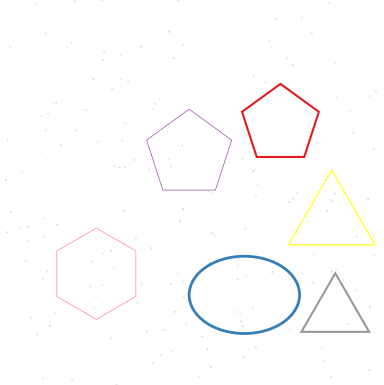[{"shape": "pentagon", "thickness": 1.5, "radius": 0.52, "center": [0.728, 0.677]}, {"shape": "oval", "thickness": 2, "radius": 0.72, "center": [0.635, 0.234]}, {"shape": "pentagon", "thickness": 0.5, "radius": 0.58, "center": [0.491, 0.6]}, {"shape": "triangle", "thickness": 1, "radius": 0.65, "center": [0.862, 0.429]}, {"shape": "hexagon", "thickness": 0.5, "radius": 0.59, "center": [0.25, 0.289]}, {"shape": "triangle", "thickness": 1.5, "radius": 0.51, "center": [0.871, 0.189]}]